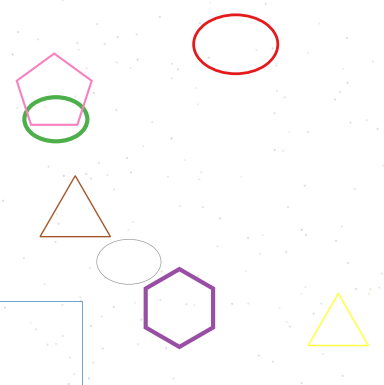[{"shape": "oval", "thickness": 2, "radius": 0.55, "center": [0.612, 0.885]}, {"shape": "square", "thickness": 0.5, "radius": 0.54, "center": [0.106, 0.109]}, {"shape": "oval", "thickness": 3, "radius": 0.41, "center": [0.145, 0.69]}, {"shape": "hexagon", "thickness": 3, "radius": 0.51, "center": [0.466, 0.2]}, {"shape": "triangle", "thickness": 1, "radius": 0.45, "center": [0.879, 0.148]}, {"shape": "triangle", "thickness": 1, "radius": 0.53, "center": [0.195, 0.438]}, {"shape": "pentagon", "thickness": 1.5, "radius": 0.51, "center": [0.141, 0.759]}, {"shape": "oval", "thickness": 0.5, "radius": 0.42, "center": [0.335, 0.32]}]